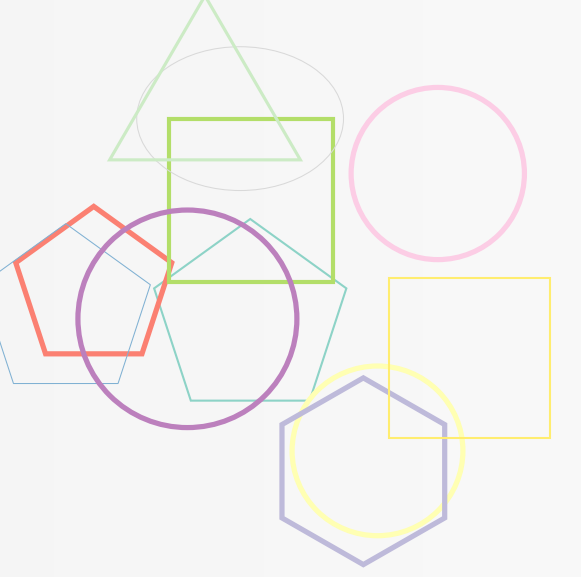[{"shape": "pentagon", "thickness": 1, "radius": 0.87, "center": [0.431, 0.446]}, {"shape": "circle", "thickness": 2.5, "radius": 0.73, "center": [0.649, 0.218]}, {"shape": "hexagon", "thickness": 2.5, "radius": 0.81, "center": [0.625, 0.183]}, {"shape": "pentagon", "thickness": 2.5, "radius": 0.71, "center": [0.161, 0.501]}, {"shape": "pentagon", "thickness": 0.5, "radius": 0.77, "center": [0.113, 0.459]}, {"shape": "square", "thickness": 2, "radius": 0.7, "center": [0.432, 0.652]}, {"shape": "circle", "thickness": 2.5, "radius": 0.75, "center": [0.753, 0.699]}, {"shape": "oval", "thickness": 0.5, "radius": 0.89, "center": [0.413, 0.794]}, {"shape": "circle", "thickness": 2.5, "radius": 0.94, "center": [0.322, 0.447]}, {"shape": "triangle", "thickness": 1.5, "radius": 0.95, "center": [0.353, 0.817]}, {"shape": "square", "thickness": 1, "radius": 0.69, "center": [0.807, 0.379]}]